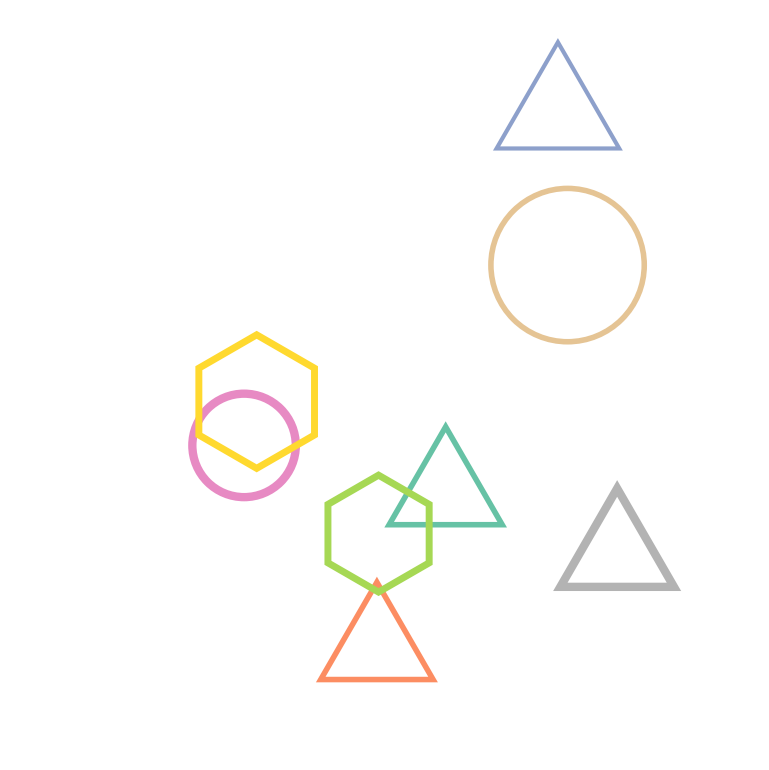[{"shape": "triangle", "thickness": 2, "radius": 0.42, "center": [0.579, 0.361]}, {"shape": "triangle", "thickness": 2, "radius": 0.42, "center": [0.489, 0.16]}, {"shape": "triangle", "thickness": 1.5, "radius": 0.46, "center": [0.725, 0.853]}, {"shape": "circle", "thickness": 3, "radius": 0.34, "center": [0.317, 0.422]}, {"shape": "hexagon", "thickness": 2.5, "radius": 0.38, "center": [0.492, 0.307]}, {"shape": "hexagon", "thickness": 2.5, "radius": 0.43, "center": [0.333, 0.478]}, {"shape": "circle", "thickness": 2, "radius": 0.5, "center": [0.737, 0.656]}, {"shape": "triangle", "thickness": 3, "radius": 0.43, "center": [0.802, 0.28]}]